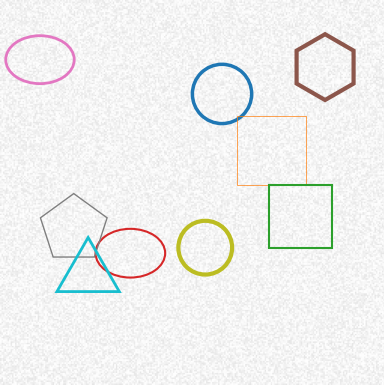[{"shape": "circle", "thickness": 2.5, "radius": 0.38, "center": [0.577, 0.756]}, {"shape": "square", "thickness": 0.5, "radius": 0.45, "center": [0.705, 0.608]}, {"shape": "square", "thickness": 1.5, "radius": 0.41, "center": [0.781, 0.438]}, {"shape": "oval", "thickness": 1.5, "radius": 0.45, "center": [0.339, 0.342]}, {"shape": "hexagon", "thickness": 3, "radius": 0.43, "center": [0.844, 0.826]}, {"shape": "oval", "thickness": 2, "radius": 0.44, "center": [0.104, 0.845]}, {"shape": "pentagon", "thickness": 1, "radius": 0.46, "center": [0.192, 0.406]}, {"shape": "circle", "thickness": 3, "radius": 0.35, "center": [0.533, 0.357]}, {"shape": "triangle", "thickness": 2, "radius": 0.47, "center": [0.229, 0.289]}]